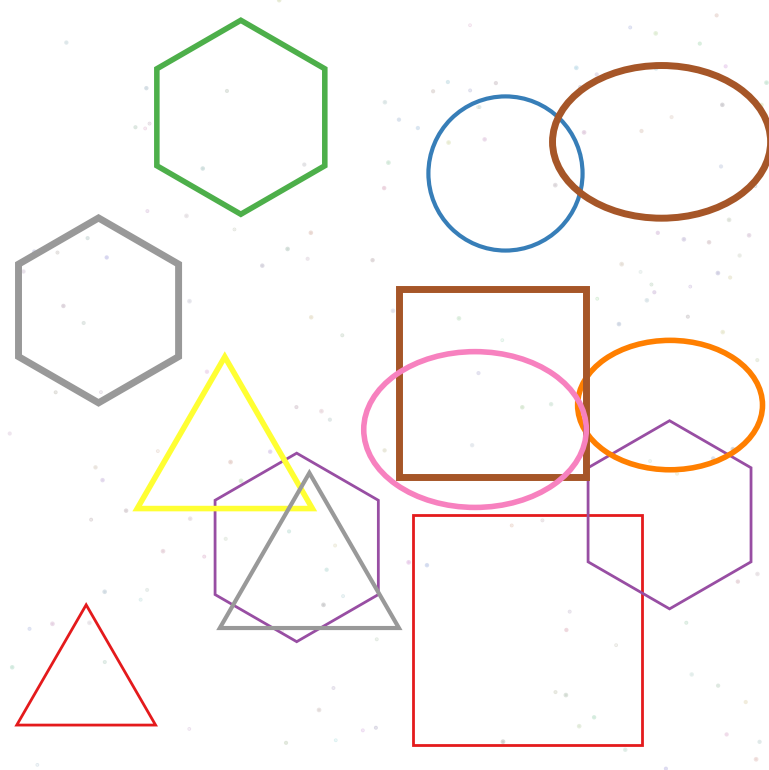[{"shape": "triangle", "thickness": 1, "radius": 0.52, "center": [0.112, 0.11]}, {"shape": "square", "thickness": 1, "radius": 0.75, "center": [0.685, 0.182]}, {"shape": "circle", "thickness": 1.5, "radius": 0.5, "center": [0.656, 0.775]}, {"shape": "hexagon", "thickness": 2, "radius": 0.63, "center": [0.313, 0.848]}, {"shape": "hexagon", "thickness": 1, "radius": 0.61, "center": [0.385, 0.289]}, {"shape": "hexagon", "thickness": 1, "radius": 0.61, "center": [0.87, 0.331]}, {"shape": "oval", "thickness": 2, "radius": 0.6, "center": [0.87, 0.474]}, {"shape": "triangle", "thickness": 2, "radius": 0.66, "center": [0.292, 0.405]}, {"shape": "square", "thickness": 2.5, "radius": 0.61, "center": [0.64, 0.503]}, {"shape": "oval", "thickness": 2.5, "radius": 0.71, "center": [0.859, 0.816]}, {"shape": "oval", "thickness": 2, "radius": 0.72, "center": [0.617, 0.442]}, {"shape": "triangle", "thickness": 1.5, "radius": 0.67, "center": [0.402, 0.252]}, {"shape": "hexagon", "thickness": 2.5, "radius": 0.6, "center": [0.128, 0.597]}]